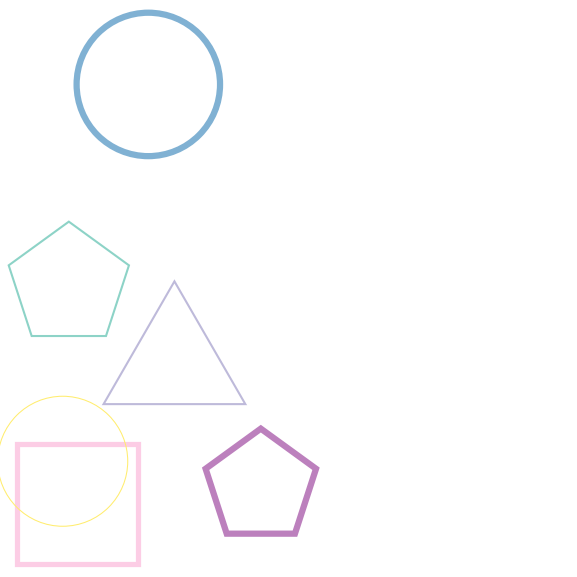[{"shape": "pentagon", "thickness": 1, "radius": 0.55, "center": [0.119, 0.506]}, {"shape": "triangle", "thickness": 1, "radius": 0.71, "center": [0.302, 0.37]}, {"shape": "circle", "thickness": 3, "radius": 0.62, "center": [0.257, 0.853]}, {"shape": "square", "thickness": 2.5, "radius": 0.52, "center": [0.134, 0.126]}, {"shape": "pentagon", "thickness": 3, "radius": 0.5, "center": [0.452, 0.156]}, {"shape": "circle", "thickness": 0.5, "radius": 0.56, "center": [0.109, 0.2]}]